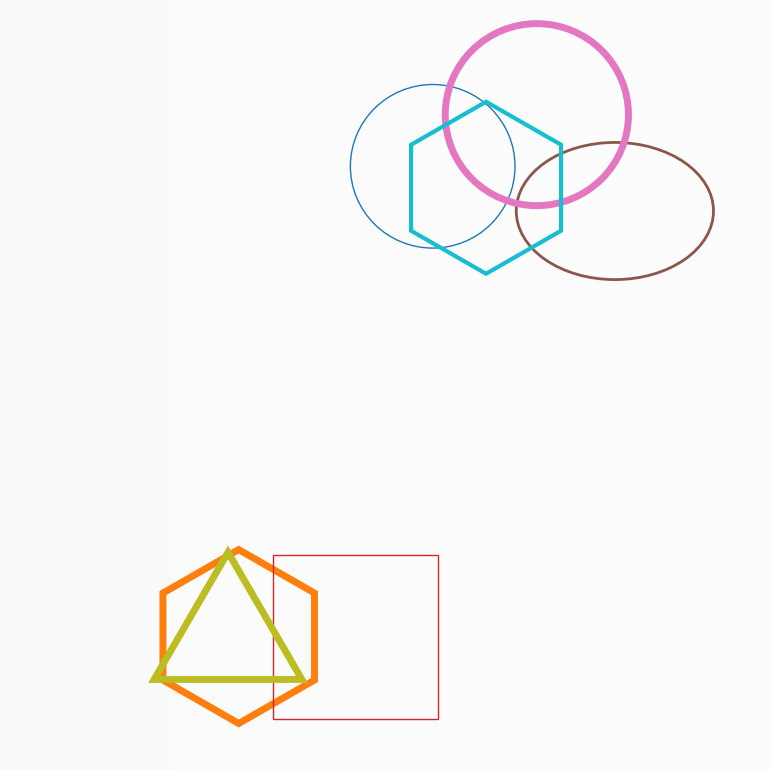[{"shape": "circle", "thickness": 0.5, "radius": 0.53, "center": [0.558, 0.784]}, {"shape": "hexagon", "thickness": 2.5, "radius": 0.56, "center": [0.308, 0.173]}, {"shape": "square", "thickness": 0.5, "radius": 0.53, "center": [0.459, 0.173]}, {"shape": "oval", "thickness": 1, "radius": 0.64, "center": [0.793, 0.726]}, {"shape": "circle", "thickness": 2.5, "radius": 0.59, "center": [0.693, 0.851]}, {"shape": "triangle", "thickness": 2.5, "radius": 0.55, "center": [0.294, 0.173]}, {"shape": "hexagon", "thickness": 1.5, "radius": 0.56, "center": [0.627, 0.756]}]